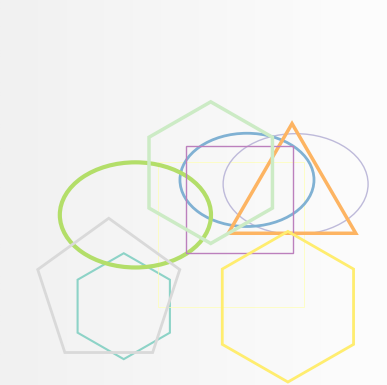[{"shape": "hexagon", "thickness": 1.5, "radius": 0.69, "center": [0.319, 0.205]}, {"shape": "square", "thickness": 0.5, "radius": 0.94, "center": [0.596, 0.392]}, {"shape": "oval", "thickness": 1, "radius": 0.94, "center": [0.763, 0.522]}, {"shape": "oval", "thickness": 2, "radius": 0.86, "center": [0.637, 0.533]}, {"shape": "triangle", "thickness": 2.5, "radius": 0.95, "center": [0.754, 0.489]}, {"shape": "oval", "thickness": 3, "radius": 0.98, "center": [0.349, 0.442]}, {"shape": "pentagon", "thickness": 2, "radius": 0.96, "center": [0.281, 0.24]}, {"shape": "square", "thickness": 1, "radius": 0.69, "center": [0.618, 0.482]}, {"shape": "hexagon", "thickness": 2.5, "radius": 0.92, "center": [0.544, 0.552]}, {"shape": "hexagon", "thickness": 2, "radius": 0.98, "center": [0.743, 0.203]}]